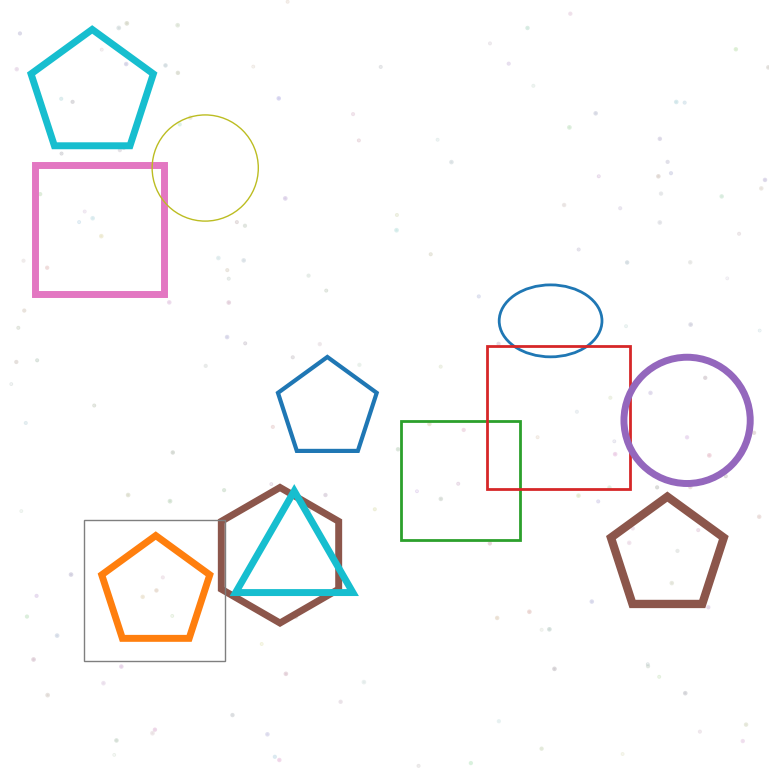[{"shape": "oval", "thickness": 1, "radius": 0.33, "center": [0.715, 0.583]}, {"shape": "pentagon", "thickness": 1.5, "radius": 0.34, "center": [0.425, 0.469]}, {"shape": "pentagon", "thickness": 2.5, "radius": 0.37, "center": [0.202, 0.231]}, {"shape": "square", "thickness": 1, "radius": 0.39, "center": [0.598, 0.376]}, {"shape": "square", "thickness": 1, "radius": 0.46, "center": [0.725, 0.458]}, {"shape": "circle", "thickness": 2.5, "radius": 0.41, "center": [0.892, 0.454]}, {"shape": "hexagon", "thickness": 2.5, "radius": 0.44, "center": [0.364, 0.279]}, {"shape": "pentagon", "thickness": 3, "radius": 0.39, "center": [0.867, 0.278]}, {"shape": "square", "thickness": 2.5, "radius": 0.42, "center": [0.129, 0.702]}, {"shape": "square", "thickness": 0.5, "radius": 0.46, "center": [0.2, 0.233]}, {"shape": "circle", "thickness": 0.5, "radius": 0.34, "center": [0.267, 0.782]}, {"shape": "pentagon", "thickness": 2.5, "radius": 0.42, "center": [0.12, 0.878]}, {"shape": "triangle", "thickness": 2.5, "radius": 0.44, "center": [0.382, 0.274]}]